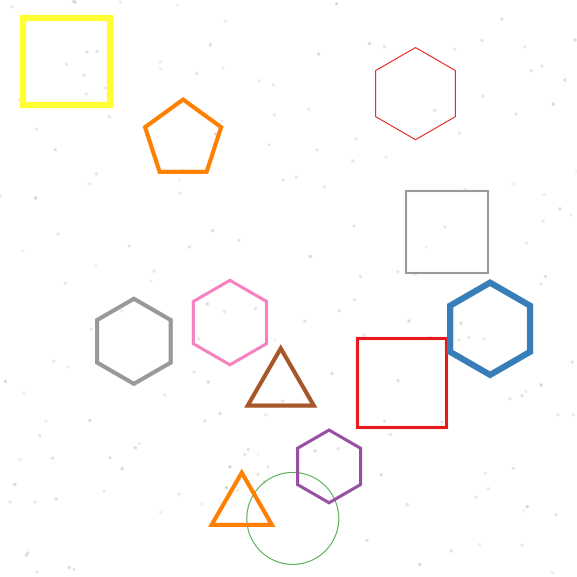[{"shape": "hexagon", "thickness": 0.5, "radius": 0.4, "center": [0.72, 0.837]}, {"shape": "square", "thickness": 1.5, "radius": 0.39, "center": [0.695, 0.337]}, {"shape": "hexagon", "thickness": 3, "radius": 0.4, "center": [0.849, 0.43]}, {"shape": "circle", "thickness": 0.5, "radius": 0.4, "center": [0.507, 0.101]}, {"shape": "hexagon", "thickness": 1.5, "radius": 0.31, "center": [0.57, 0.191]}, {"shape": "pentagon", "thickness": 2, "radius": 0.35, "center": [0.317, 0.758]}, {"shape": "triangle", "thickness": 2, "radius": 0.3, "center": [0.419, 0.12]}, {"shape": "square", "thickness": 3, "radius": 0.38, "center": [0.115, 0.892]}, {"shape": "triangle", "thickness": 2, "radius": 0.33, "center": [0.486, 0.33]}, {"shape": "hexagon", "thickness": 1.5, "radius": 0.37, "center": [0.398, 0.441]}, {"shape": "hexagon", "thickness": 2, "radius": 0.37, "center": [0.232, 0.408]}, {"shape": "square", "thickness": 1, "radius": 0.36, "center": [0.774, 0.598]}]